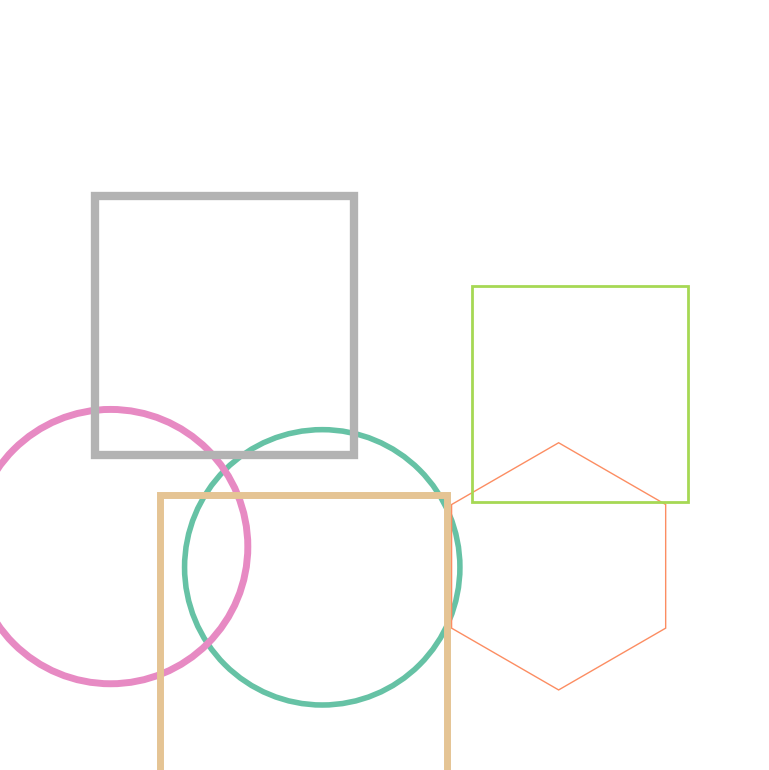[{"shape": "circle", "thickness": 2, "radius": 0.89, "center": [0.418, 0.263]}, {"shape": "hexagon", "thickness": 0.5, "radius": 0.8, "center": [0.725, 0.264]}, {"shape": "circle", "thickness": 2.5, "radius": 0.89, "center": [0.144, 0.29]}, {"shape": "square", "thickness": 1, "radius": 0.7, "center": [0.753, 0.488]}, {"shape": "square", "thickness": 2.5, "radius": 0.93, "center": [0.394, 0.171]}, {"shape": "square", "thickness": 3, "radius": 0.84, "center": [0.292, 0.577]}]